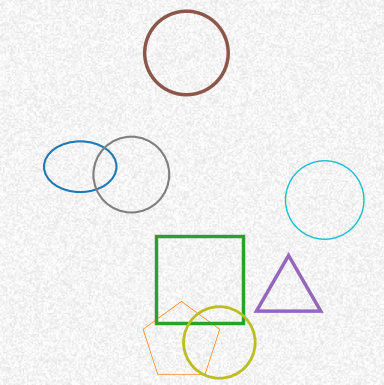[{"shape": "oval", "thickness": 1.5, "radius": 0.47, "center": [0.208, 0.567]}, {"shape": "pentagon", "thickness": 0.5, "radius": 0.52, "center": [0.471, 0.112]}, {"shape": "square", "thickness": 2.5, "radius": 0.57, "center": [0.519, 0.273]}, {"shape": "triangle", "thickness": 2.5, "radius": 0.48, "center": [0.75, 0.24]}, {"shape": "circle", "thickness": 2.5, "radius": 0.54, "center": [0.484, 0.862]}, {"shape": "circle", "thickness": 1.5, "radius": 0.49, "center": [0.341, 0.547]}, {"shape": "circle", "thickness": 2, "radius": 0.46, "center": [0.57, 0.111]}, {"shape": "circle", "thickness": 1, "radius": 0.51, "center": [0.843, 0.481]}]